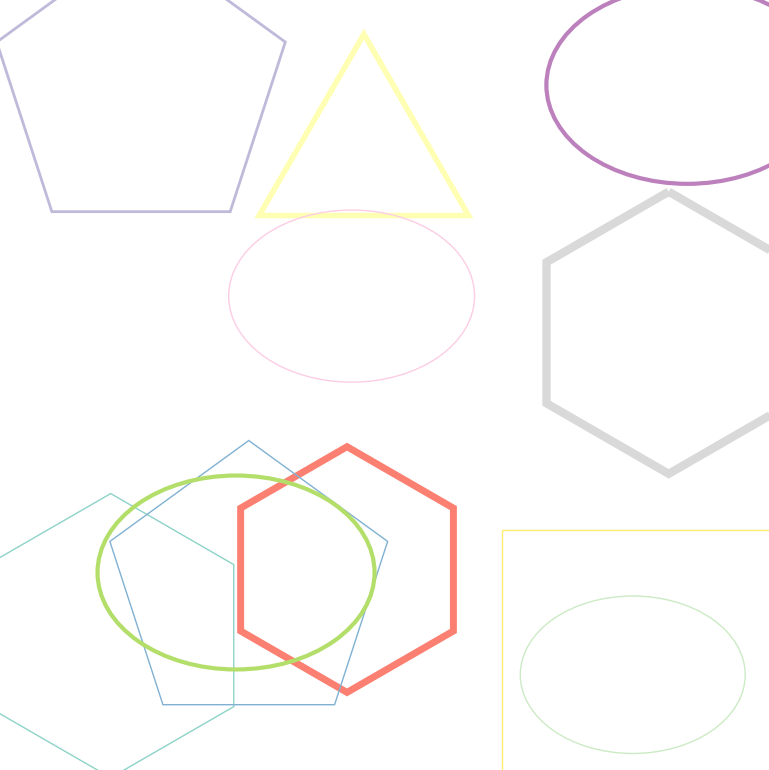[{"shape": "hexagon", "thickness": 0.5, "radius": 0.92, "center": [0.144, 0.175]}, {"shape": "triangle", "thickness": 2, "radius": 0.78, "center": [0.473, 0.799]}, {"shape": "pentagon", "thickness": 1, "radius": 0.99, "center": [0.183, 0.885]}, {"shape": "hexagon", "thickness": 2.5, "radius": 0.8, "center": [0.451, 0.26]}, {"shape": "pentagon", "thickness": 0.5, "radius": 0.95, "center": [0.323, 0.238]}, {"shape": "oval", "thickness": 1.5, "radius": 0.9, "center": [0.307, 0.256]}, {"shape": "oval", "thickness": 0.5, "radius": 0.8, "center": [0.457, 0.615]}, {"shape": "hexagon", "thickness": 3, "radius": 0.92, "center": [0.868, 0.568]}, {"shape": "oval", "thickness": 1.5, "radius": 0.92, "center": [0.893, 0.889]}, {"shape": "oval", "thickness": 0.5, "radius": 0.73, "center": [0.822, 0.124]}, {"shape": "square", "thickness": 0.5, "radius": 0.95, "center": [0.841, 0.122]}]